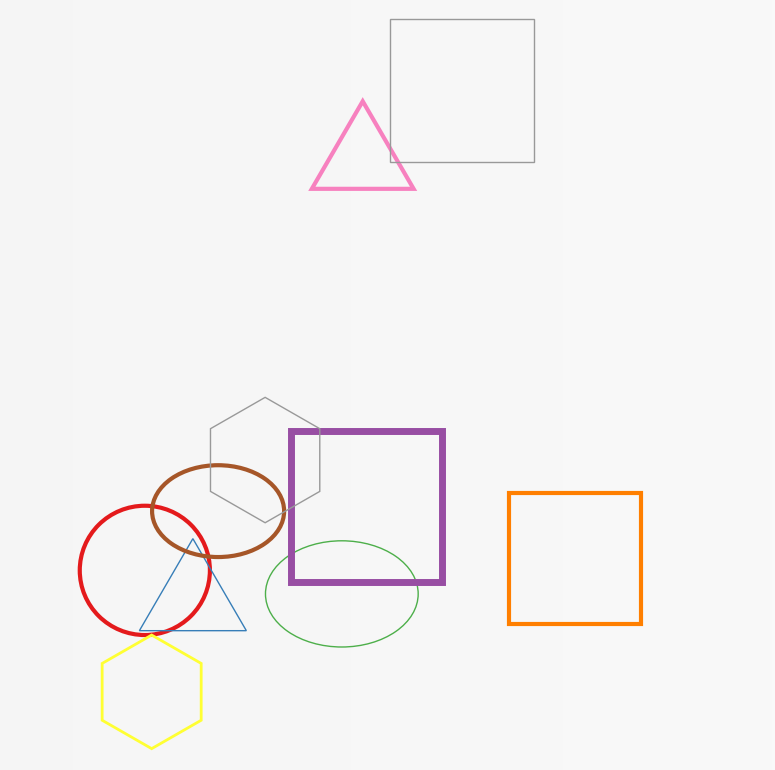[{"shape": "circle", "thickness": 1.5, "radius": 0.42, "center": [0.187, 0.259]}, {"shape": "triangle", "thickness": 0.5, "radius": 0.4, "center": [0.249, 0.221]}, {"shape": "oval", "thickness": 0.5, "radius": 0.49, "center": [0.441, 0.229]}, {"shape": "square", "thickness": 2.5, "radius": 0.49, "center": [0.473, 0.342]}, {"shape": "square", "thickness": 1.5, "radius": 0.43, "center": [0.741, 0.274]}, {"shape": "hexagon", "thickness": 1, "radius": 0.37, "center": [0.196, 0.102]}, {"shape": "oval", "thickness": 1.5, "radius": 0.43, "center": [0.281, 0.336]}, {"shape": "triangle", "thickness": 1.5, "radius": 0.38, "center": [0.468, 0.793]}, {"shape": "square", "thickness": 0.5, "radius": 0.47, "center": [0.597, 0.883]}, {"shape": "hexagon", "thickness": 0.5, "radius": 0.41, "center": [0.342, 0.403]}]